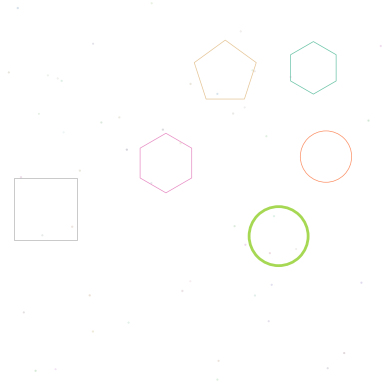[{"shape": "hexagon", "thickness": 0.5, "radius": 0.34, "center": [0.814, 0.824]}, {"shape": "circle", "thickness": 0.5, "radius": 0.33, "center": [0.847, 0.593]}, {"shape": "hexagon", "thickness": 0.5, "radius": 0.39, "center": [0.431, 0.576]}, {"shape": "circle", "thickness": 2, "radius": 0.38, "center": [0.724, 0.387]}, {"shape": "pentagon", "thickness": 0.5, "radius": 0.42, "center": [0.585, 0.811]}, {"shape": "square", "thickness": 0.5, "radius": 0.41, "center": [0.118, 0.457]}]